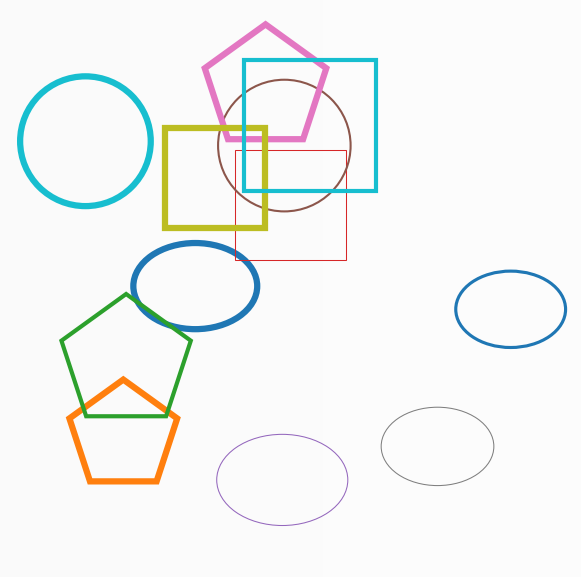[{"shape": "oval", "thickness": 3, "radius": 0.53, "center": [0.336, 0.504]}, {"shape": "oval", "thickness": 1.5, "radius": 0.47, "center": [0.879, 0.464]}, {"shape": "pentagon", "thickness": 3, "radius": 0.49, "center": [0.212, 0.244]}, {"shape": "pentagon", "thickness": 2, "radius": 0.59, "center": [0.217, 0.373]}, {"shape": "square", "thickness": 0.5, "radius": 0.48, "center": [0.5, 0.644]}, {"shape": "oval", "thickness": 0.5, "radius": 0.56, "center": [0.486, 0.168]}, {"shape": "circle", "thickness": 1, "radius": 0.57, "center": [0.489, 0.747]}, {"shape": "pentagon", "thickness": 3, "radius": 0.55, "center": [0.457, 0.847]}, {"shape": "oval", "thickness": 0.5, "radius": 0.48, "center": [0.753, 0.226]}, {"shape": "square", "thickness": 3, "radius": 0.43, "center": [0.369, 0.691]}, {"shape": "square", "thickness": 2, "radius": 0.57, "center": [0.533, 0.781]}, {"shape": "circle", "thickness": 3, "radius": 0.56, "center": [0.147, 0.755]}]